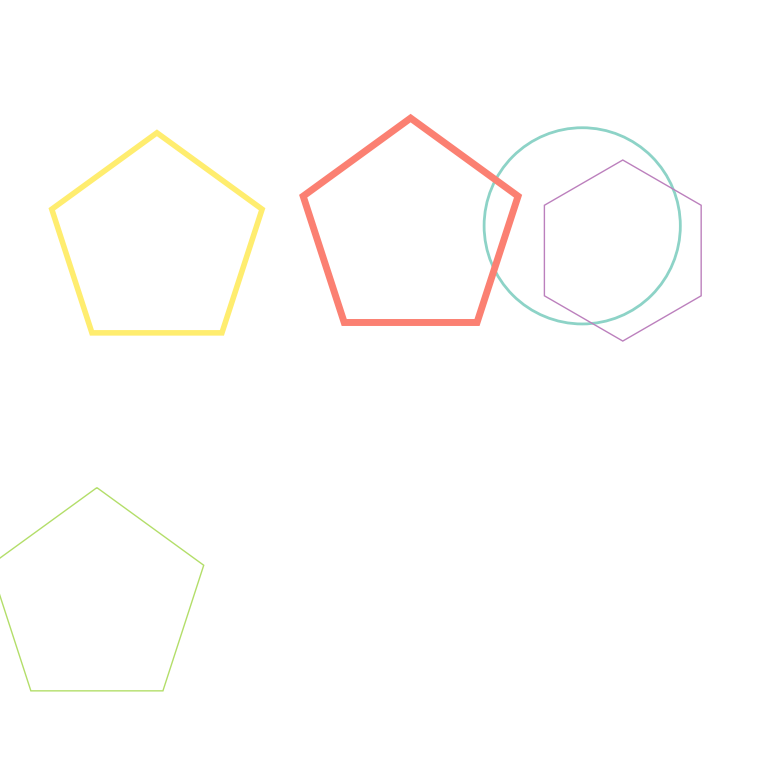[{"shape": "circle", "thickness": 1, "radius": 0.64, "center": [0.756, 0.707]}, {"shape": "pentagon", "thickness": 2.5, "radius": 0.73, "center": [0.533, 0.7]}, {"shape": "pentagon", "thickness": 0.5, "radius": 0.73, "center": [0.126, 0.221]}, {"shape": "hexagon", "thickness": 0.5, "radius": 0.59, "center": [0.809, 0.675]}, {"shape": "pentagon", "thickness": 2, "radius": 0.72, "center": [0.204, 0.684]}]